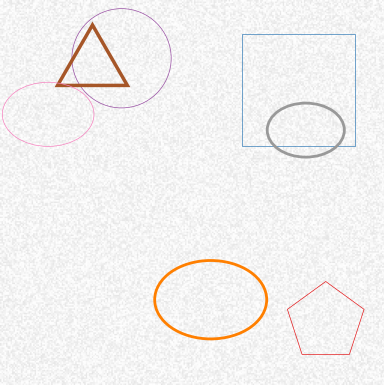[{"shape": "pentagon", "thickness": 0.5, "radius": 0.52, "center": [0.846, 0.164]}, {"shape": "square", "thickness": 0.5, "radius": 0.73, "center": [0.776, 0.766]}, {"shape": "circle", "thickness": 0.5, "radius": 0.64, "center": [0.316, 0.849]}, {"shape": "oval", "thickness": 2, "radius": 0.73, "center": [0.547, 0.222]}, {"shape": "triangle", "thickness": 2.5, "radius": 0.52, "center": [0.24, 0.83]}, {"shape": "oval", "thickness": 0.5, "radius": 0.59, "center": [0.125, 0.703]}, {"shape": "oval", "thickness": 2, "radius": 0.5, "center": [0.794, 0.662]}]